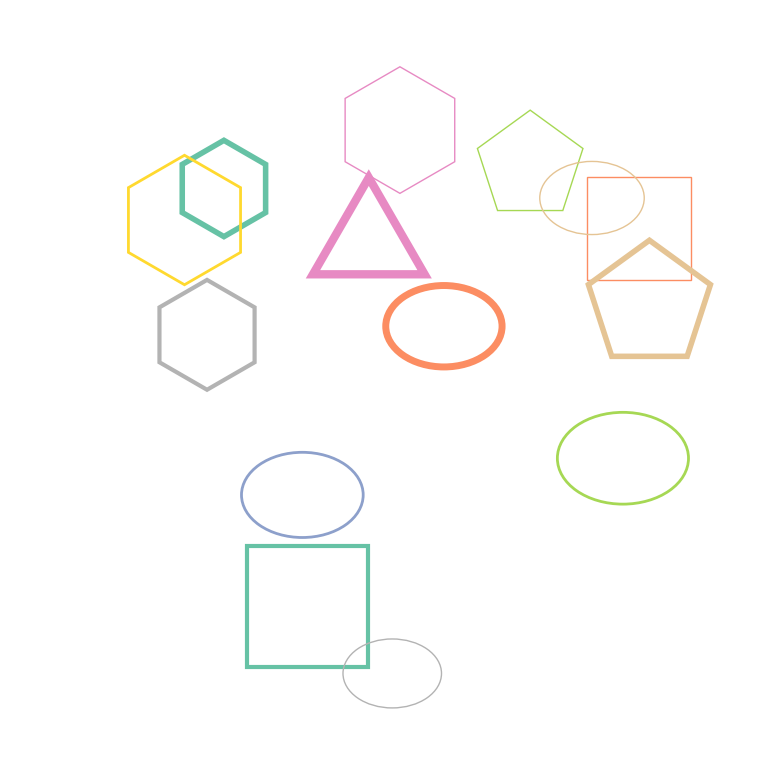[{"shape": "square", "thickness": 1.5, "radius": 0.39, "center": [0.399, 0.213]}, {"shape": "hexagon", "thickness": 2, "radius": 0.31, "center": [0.291, 0.755]}, {"shape": "square", "thickness": 0.5, "radius": 0.34, "center": [0.83, 0.703]}, {"shape": "oval", "thickness": 2.5, "radius": 0.38, "center": [0.577, 0.576]}, {"shape": "oval", "thickness": 1, "radius": 0.4, "center": [0.393, 0.357]}, {"shape": "triangle", "thickness": 3, "radius": 0.42, "center": [0.479, 0.686]}, {"shape": "hexagon", "thickness": 0.5, "radius": 0.41, "center": [0.519, 0.831]}, {"shape": "pentagon", "thickness": 0.5, "radius": 0.36, "center": [0.689, 0.785]}, {"shape": "oval", "thickness": 1, "radius": 0.43, "center": [0.809, 0.405]}, {"shape": "hexagon", "thickness": 1, "radius": 0.42, "center": [0.24, 0.714]}, {"shape": "oval", "thickness": 0.5, "radius": 0.34, "center": [0.769, 0.743]}, {"shape": "pentagon", "thickness": 2, "radius": 0.42, "center": [0.843, 0.605]}, {"shape": "oval", "thickness": 0.5, "radius": 0.32, "center": [0.509, 0.125]}, {"shape": "hexagon", "thickness": 1.5, "radius": 0.36, "center": [0.269, 0.565]}]